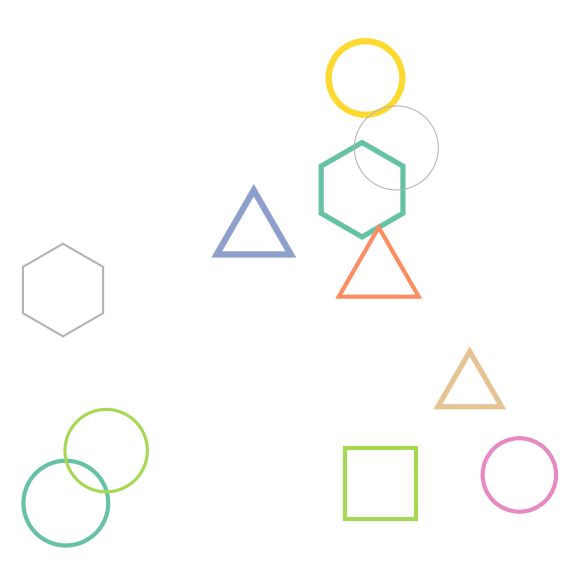[{"shape": "hexagon", "thickness": 2.5, "radius": 0.41, "center": [0.627, 0.671]}, {"shape": "circle", "thickness": 2, "radius": 0.37, "center": [0.114, 0.128]}, {"shape": "triangle", "thickness": 2, "radius": 0.4, "center": [0.656, 0.525]}, {"shape": "triangle", "thickness": 3, "radius": 0.37, "center": [0.439, 0.596]}, {"shape": "circle", "thickness": 2, "radius": 0.32, "center": [0.899, 0.177]}, {"shape": "circle", "thickness": 1.5, "radius": 0.36, "center": [0.184, 0.219]}, {"shape": "square", "thickness": 2, "radius": 0.31, "center": [0.658, 0.162]}, {"shape": "circle", "thickness": 3, "radius": 0.32, "center": [0.633, 0.864]}, {"shape": "triangle", "thickness": 2.5, "radius": 0.32, "center": [0.813, 0.327]}, {"shape": "circle", "thickness": 0.5, "radius": 0.36, "center": [0.686, 0.743]}, {"shape": "hexagon", "thickness": 1, "radius": 0.4, "center": [0.109, 0.497]}]